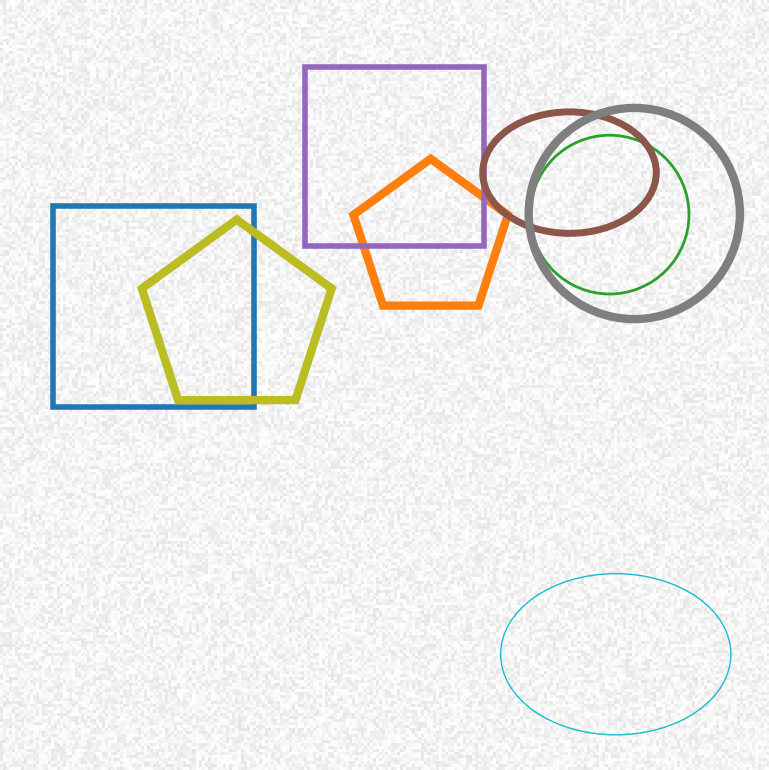[{"shape": "square", "thickness": 2, "radius": 0.65, "center": [0.199, 0.602]}, {"shape": "pentagon", "thickness": 3, "radius": 0.53, "center": [0.559, 0.688]}, {"shape": "circle", "thickness": 1, "radius": 0.52, "center": [0.792, 0.721]}, {"shape": "square", "thickness": 2, "radius": 0.58, "center": [0.512, 0.797]}, {"shape": "oval", "thickness": 2.5, "radius": 0.56, "center": [0.74, 0.776]}, {"shape": "circle", "thickness": 3, "radius": 0.69, "center": [0.824, 0.723]}, {"shape": "pentagon", "thickness": 3, "radius": 0.65, "center": [0.307, 0.585]}, {"shape": "oval", "thickness": 0.5, "radius": 0.75, "center": [0.8, 0.15]}]